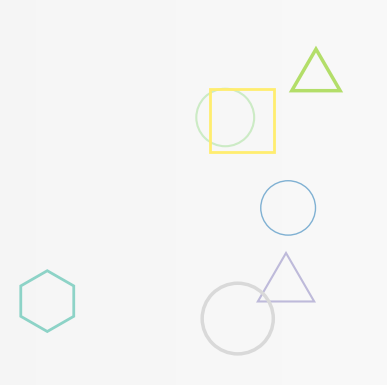[{"shape": "hexagon", "thickness": 2, "radius": 0.39, "center": [0.122, 0.218]}, {"shape": "triangle", "thickness": 1.5, "radius": 0.42, "center": [0.738, 0.259]}, {"shape": "circle", "thickness": 1, "radius": 0.35, "center": [0.744, 0.46]}, {"shape": "triangle", "thickness": 2.5, "radius": 0.36, "center": [0.815, 0.8]}, {"shape": "circle", "thickness": 2.5, "radius": 0.46, "center": [0.614, 0.173]}, {"shape": "circle", "thickness": 1.5, "radius": 0.37, "center": [0.581, 0.695]}, {"shape": "square", "thickness": 2, "radius": 0.41, "center": [0.625, 0.687]}]